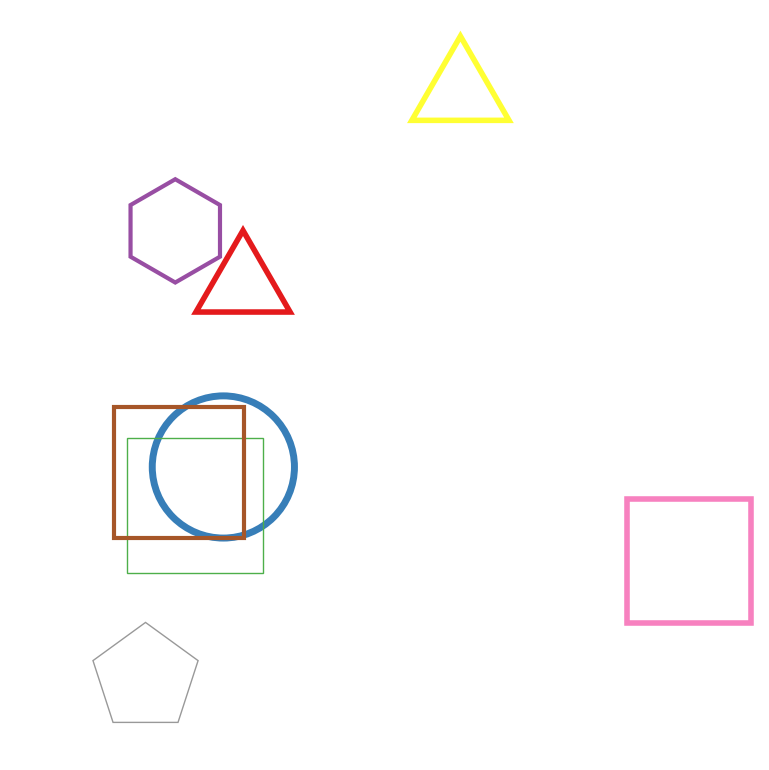[{"shape": "triangle", "thickness": 2, "radius": 0.35, "center": [0.316, 0.63]}, {"shape": "circle", "thickness": 2.5, "radius": 0.46, "center": [0.29, 0.394]}, {"shape": "square", "thickness": 0.5, "radius": 0.44, "center": [0.253, 0.343]}, {"shape": "hexagon", "thickness": 1.5, "radius": 0.34, "center": [0.228, 0.7]}, {"shape": "triangle", "thickness": 2, "radius": 0.36, "center": [0.598, 0.88]}, {"shape": "square", "thickness": 1.5, "radius": 0.42, "center": [0.232, 0.386]}, {"shape": "square", "thickness": 2, "radius": 0.4, "center": [0.894, 0.272]}, {"shape": "pentagon", "thickness": 0.5, "radius": 0.36, "center": [0.189, 0.12]}]